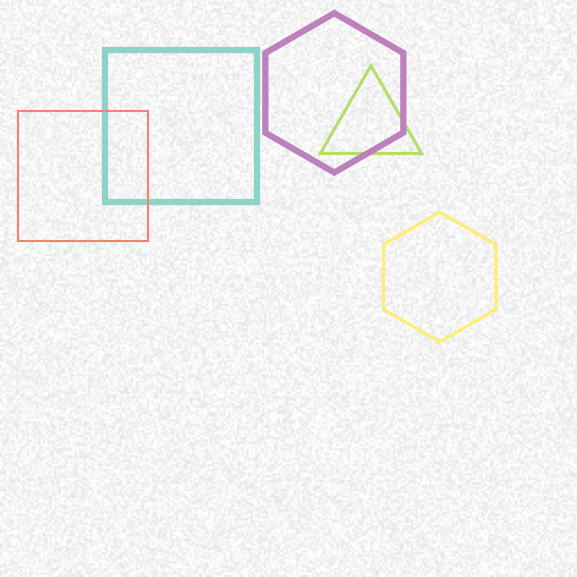[{"shape": "square", "thickness": 3, "radius": 0.66, "center": [0.313, 0.781]}, {"shape": "square", "thickness": 1, "radius": 0.56, "center": [0.144, 0.695]}, {"shape": "triangle", "thickness": 1.5, "radius": 0.51, "center": [0.642, 0.784]}, {"shape": "hexagon", "thickness": 3, "radius": 0.69, "center": [0.579, 0.838]}, {"shape": "hexagon", "thickness": 1.5, "radius": 0.56, "center": [0.762, 0.519]}]